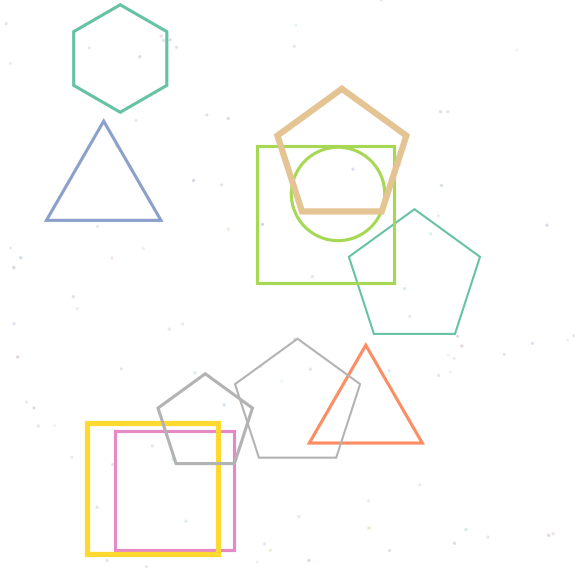[{"shape": "pentagon", "thickness": 1, "radius": 0.6, "center": [0.718, 0.517]}, {"shape": "hexagon", "thickness": 1.5, "radius": 0.47, "center": [0.208, 0.898]}, {"shape": "triangle", "thickness": 1.5, "radius": 0.56, "center": [0.633, 0.288]}, {"shape": "triangle", "thickness": 1.5, "radius": 0.57, "center": [0.18, 0.675]}, {"shape": "square", "thickness": 1.5, "radius": 0.51, "center": [0.302, 0.15]}, {"shape": "square", "thickness": 1.5, "radius": 0.59, "center": [0.563, 0.628]}, {"shape": "circle", "thickness": 1.5, "radius": 0.4, "center": [0.585, 0.663]}, {"shape": "square", "thickness": 2.5, "radius": 0.57, "center": [0.264, 0.153]}, {"shape": "pentagon", "thickness": 3, "radius": 0.59, "center": [0.592, 0.728]}, {"shape": "pentagon", "thickness": 1.5, "radius": 0.43, "center": [0.355, 0.266]}, {"shape": "pentagon", "thickness": 1, "radius": 0.57, "center": [0.515, 0.299]}]